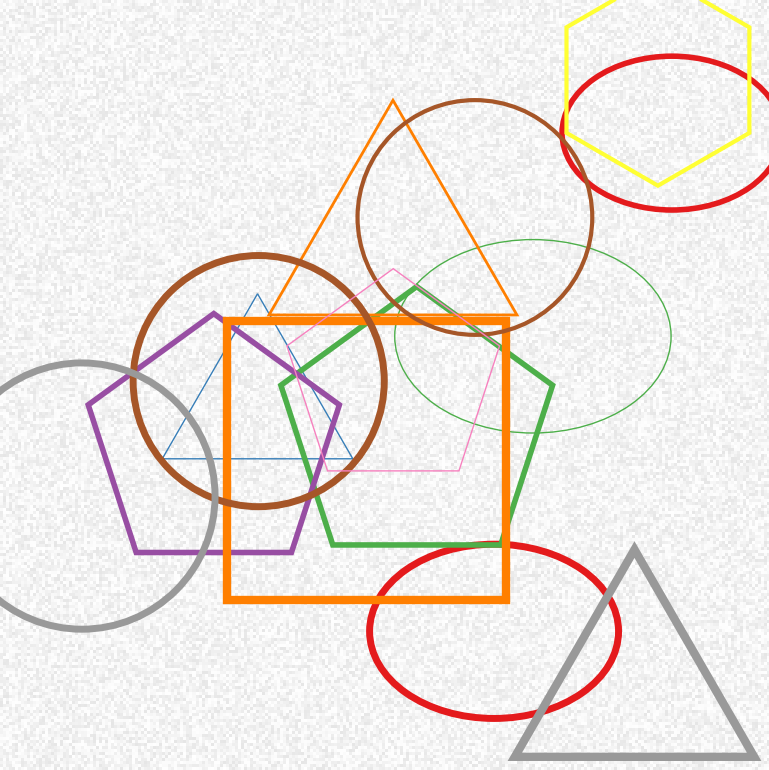[{"shape": "oval", "thickness": 2.5, "radius": 0.81, "center": [0.642, 0.18]}, {"shape": "oval", "thickness": 2, "radius": 0.71, "center": [0.873, 0.827]}, {"shape": "triangle", "thickness": 0.5, "radius": 0.71, "center": [0.334, 0.476]}, {"shape": "pentagon", "thickness": 2, "radius": 0.93, "center": [0.541, 0.442]}, {"shape": "oval", "thickness": 0.5, "radius": 0.9, "center": [0.692, 0.563]}, {"shape": "pentagon", "thickness": 2, "radius": 0.86, "center": [0.278, 0.421]}, {"shape": "square", "thickness": 3, "radius": 0.9, "center": [0.476, 0.402]}, {"shape": "triangle", "thickness": 1, "radius": 0.93, "center": [0.51, 0.684]}, {"shape": "hexagon", "thickness": 1.5, "radius": 0.69, "center": [0.854, 0.896]}, {"shape": "circle", "thickness": 2.5, "radius": 0.82, "center": [0.336, 0.505]}, {"shape": "circle", "thickness": 1.5, "radius": 0.76, "center": [0.617, 0.718]}, {"shape": "pentagon", "thickness": 0.5, "radius": 0.73, "center": [0.511, 0.506]}, {"shape": "triangle", "thickness": 3, "radius": 0.9, "center": [0.824, 0.107]}, {"shape": "circle", "thickness": 2.5, "radius": 0.86, "center": [0.106, 0.356]}]